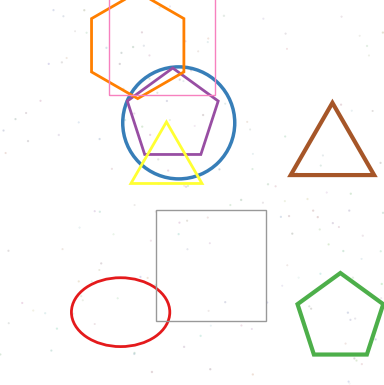[{"shape": "oval", "thickness": 2, "radius": 0.64, "center": [0.313, 0.189]}, {"shape": "circle", "thickness": 2.5, "radius": 0.73, "center": [0.464, 0.681]}, {"shape": "pentagon", "thickness": 3, "radius": 0.59, "center": [0.884, 0.174]}, {"shape": "pentagon", "thickness": 2, "radius": 0.62, "center": [0.449, 0.699]}, {"shape": "hexagon", "thickness": 2, "radius": 0.69, "center": [0.358, 0.882]}, {"shape": "triangle", "thickness": 2, "radius": 0.53, "center": [0.432, 0.577]}, {"shape": "triangle", "thickness": 3, "radius": 0.63, "center": [0.863, 0.608]}, {"shape": "square", "thickness": 1, "radius": 0.69, "center": [0.421, 0.891]}, {"shape": "square", "thickness": 1, "radius": 0.72, "center": [0.548, 0.31]}]